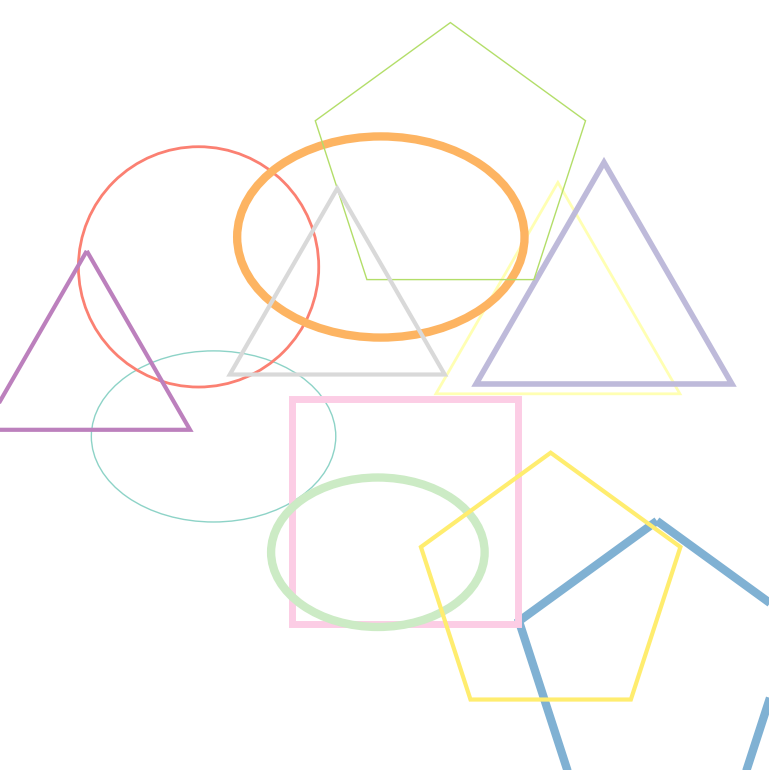[{"shape": "oval", "thickness": 0.5, "radius": 0.79, "center": [0.277, 0.433]}, {"shape": "triangle", "thickness": 1, "radius": 0.91, "center": [0.725, 0.58]}, {"shape": "triangle", "thickness": 2, "radius": 0.96, "center": [0.784, 0.597]}, {"shape": "circle", "thickness": 1, "radius": 0.78, "center": [0.258, 0.653]}, {"shape": "pentagon", "thickness": 3, "radius": 0.94, "center": [0.853, 0.135]}, {"shape": "oval", "thickness": 3, "radius": 0.93, "center": [0.495, 0.692]}, {"shape": "pentagon", "thickness": 0.5, "radius": 0.92, "center": [0.585, 0.786]}, {"shape": "square", "thickness": 2.5, "radius": 0.73, "center": [0.526, 0.336]}, {"shape": "triangle", "thickness": 1.5, "radius": 0.81, "center": [0.438, 0.594]}, {"shape": "triangle", "thickness": 1.5, "radius": 0.77, "center": [0.113, 0.519]}, {"shape": "oval", "thickness": 3, "radius": 0.69, "center": [0.491, 0.283]}, {"shape": "pentagon", "thickness": 1.5, "radius": 0.89, "center": [0.715, 0.235]}]